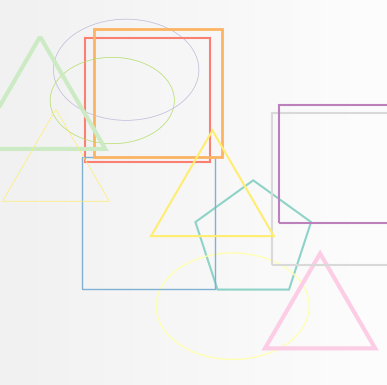[{"shape": "pentagon", "thickness": 1.5, "radius": 0.78, "center": [0.654, 0.375]}, {"shape": "oval", "thickness": 1, "radius": 0.99, "center": [0.6, 0.205]}, {"shape": "oval", "thickness": 0.5, "radius": 0.94, "center": [0.326, 0.819]}, {"shape": "square", "thickness": 1.5, "radius": 0.81, "center": [0.382, 0.741]}, {"shape": "square", "thickness": 1, "radius": 0.86, "center": [0.383, 0.421]}, {"shape": "square", "thickness": 2, "radius": 0.83, "center": [0.407, 0.759]}, {"shape": "oval", "thickness": 0.5, "radius": 0.8, "center": [0.29, 0.739]}, {"shape": "triangle", "thickness": 3, "radius": 0.82, "center": [0.826, 0.177]}, {"shape": "square", "thickness": 1.5, "radius": 0.98, "center": [0.899, 0.509]}, {"shape": "square", "thickness": 1.5, "radius": 0.76, "center": [0.874, 0.574]}, {"shape": "triangle", "thickness": 3, "radius": 0.97, "center": [0.103, 0.71]}, {"shape": "triangle", "thickness": 1.5, "radius": 0.91, "center": [0.548, 0.478]}, {"shape": "triangle", "thickness": 0.5, "radius": 0.8, "center": [0.144, 0.557]}]